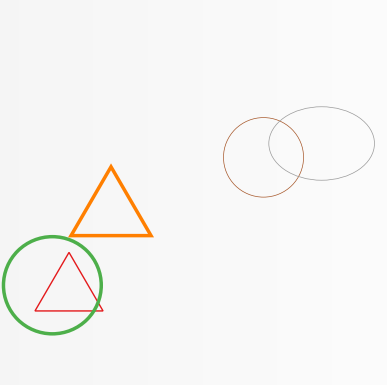[{"shape": "triangle", "thickness": 1, "radius": 0.51, "center": [0.178, 0.243]}, {"shape": "circle", "thickness": 2.5, "radius": 0.63, "center": [0.135, 0.259]}, {"shape": "triangle", "thickness": 2.5, "radius": 0.6, "center": [0.287, 0.448]}, {"shape": "circle", "thickness": 0.5, "radius": 0.52, "center": [0.68, 0.591]}, {"shape": "oval", "thickness": 0.5, "radius": 0.68, "center": [0.83, 0.627]}]